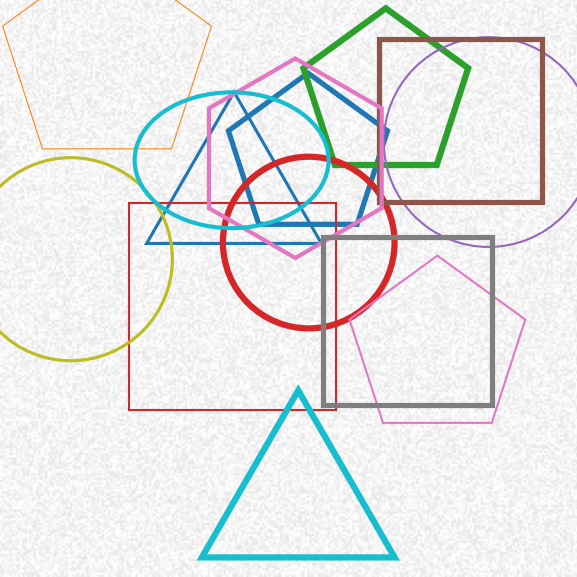[{"shape": "triangle", "thickness": 1.5, "radius": 0.87, "center": [0.405, 0.665]}, {"shape": "pentagon", "thickness": 2.5, "radius": 0.72, "center": [0.533, 0.728]}, {"shape": "pentagon", "thickness": 0.5, "radius": 0.95, "center": [0.185, 0.895]}, {"shape": "pentagon", "thickness": 3, "radius": 0.75, "center": [0.668, 0.835]}, {"shape": "circle", "thickness": 3, "radius": 0.74, "center": [0.535, 0.579]}, {"shape": "square", "thickness": 1, "radius": 0.89, "center": [0.403, 0.468]}, {"shape": "circle", "thickness": 1, "radius": 0.91, "center": [0.846, 0.753]}, {"shape": "square", "thickness": 2.5, "radius": 0.7, "center": [0.797, 0.791]}, {"shape": "hexagon", "thickness": 2, "radius": 0.86, "center": [0.511, 0.725]}, {"shape": "pentagon", "thickness": 1, "radius": 0.8, "center": [0.757, 0.396]}, {"shape": "square", "thickness": 2.5, "radius": 0.73, "center": [0.706, 0.444]}, {"shape": "circle", "thickness": 1.5, "radius": 0.88, "center": [0.123, 0.55]}, {"shape": "triangle", "thickness": 3, "radius": 0.96, "center": [0.516, 0.13]}, {"shape": "oval", "thickness": 2, "radius": 0.84, "center": [0.401, 0.722]}]